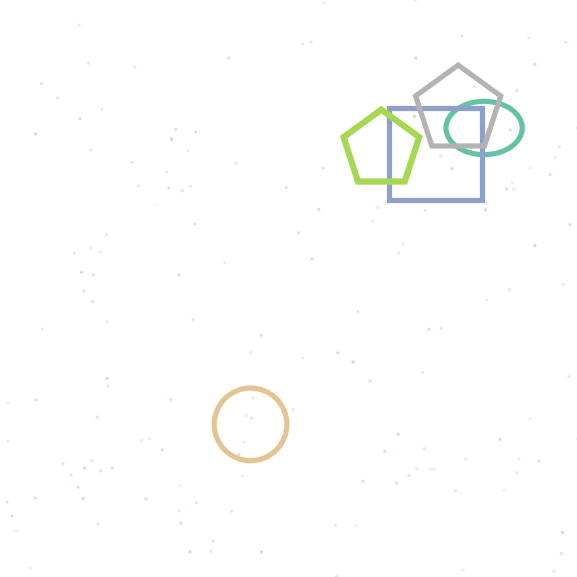[{"shape": "oval", "thickness": 2.5, "radius": 0.33, "center": [0.838, 0.778]}, {"shape": "square", "thickness": 2.5, "radius": 0.4, "center": [0.754, 0.732]}, {"shape": "pentagon", "thickness": 3, "radius": 0.34, "center": [0.66, 0.74]}, {"shape": "circle", "thickness": 2.5, "radius": 0.31, "center": [0.434, 0.264]}, {"shape": "pentagon", "thickness": 2.5, "radius": 0.39, "center": [0.793, 0.809]}]